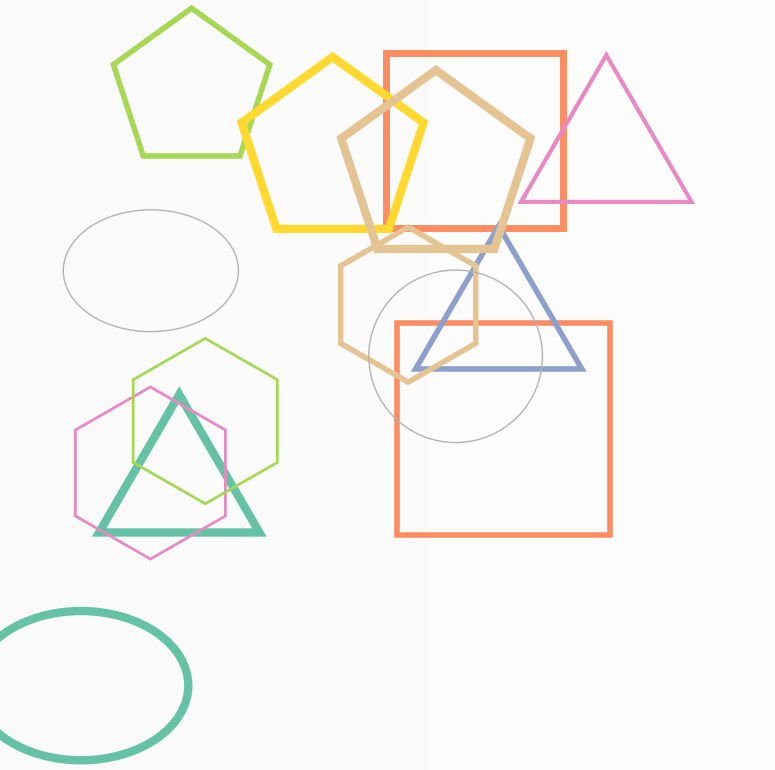[{"shape": "triangle", "thickness": 3, "radius": 0.6, "center": [0.231, 0.368]}, {"shape": "oval", "thickness": 3, "radius": 0.69, "center": [0.104, 0.11]}, {"shape": "square", "thickness": 2.5, "radius": 0.57, "center": [0.612, 0.818]}, {"shape": "square", "thickness": 2, "radius": 0.69, "center": [0.65, 0.443]}, {"shape": "triangle", "thickness": 2, "radius": 0.62, "center": [0.644, 0.583]}, {"shape": "hexagon", "thickness": 1, "radius": 0.56, "center": [0.194, 0.386]}, {"shape": "triangle", "thickness": 1.5, "radius": 0.64, "center": [0.782, 0.801]}, {"shape": "hexagon", "thickness": 1, "radius": 0.54, "center": [0.265, 0.453]}, {"shape": "pentagon", "thickness": 2, "radius": 0.53, "center": [0.247, 0.883]}, {"shape": "pentagon", "thickness": 3, "radius": 0.62, "center": [0.429, 0.803]}, {"shape": "hexagon", "thickness": 2, "radius": 0.5, "center": [0.527, 0.604]}, {"shape": "pentagon", "thickness": 3, "radius": 0.64, "center": [0.562, 0.781]}, {"shape": "oval", "thickness": 0.5, "radius": 0.57, "center": [0.195, 0.648]}, {"shape": "circle", "thickness": 0.5, "radius": 0.56, "center": [0.588, 0.537]}]